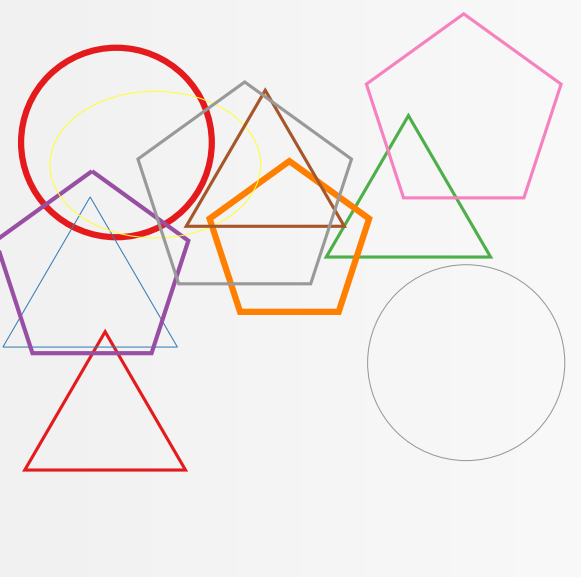[{"shape": "circle", "thickness": 3, "radius": 0.82, "center": [0.2, 0.752]}, {"shape": "triangle", "thickness": 1.5, "radius": 0.8, "center": [0.181, 0.265]}, {"shape": "triangle", "thickness": 0.5, "radius": 0.87, "center": [0.155, 0.485]}, {"shape": "triangle", "thickness": 1.5, "radius": 0.82, "center": [0.703, 0.636]}, {"shape": "pentagon", "thickness": 2, "radius": 0.87, "center": [0.158, 0.529]}, {"shape": "pentagon", "thickness": 3, "radius": 0.72, "center": [0.498, 0.576]}, {"shape": "oval", "thickness": 0.5, "radius": 0.91, "center": [0.267, 0.714]}, {"shape": "triangle", "thickness": 1.5, "radius": 0.78, "center": [0.456, 0.686]}, {"shape": "pentagon", "thickness": 1.5, "radius": 0.88, "center": [0.798, 0.799]}, {"shape": "circle", "thickness": 0.5, "radius": 0.85, "center": [0.802, 0.371]}, {"shape": "pentagon", "thickness": 1.5, "radius": 0.97, "center": [0.421, 0.664]}]